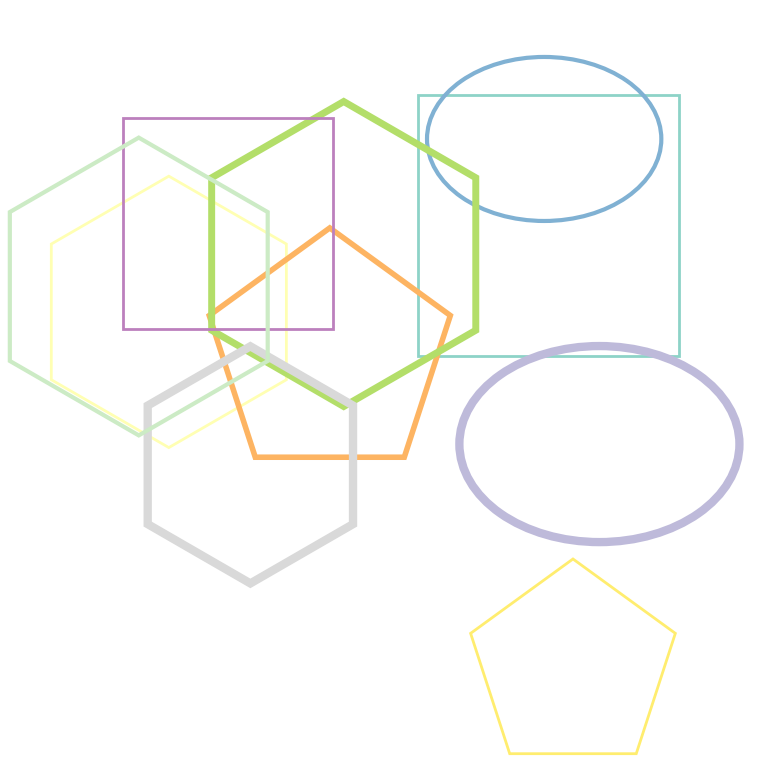[{"shape": "square", "thickness": 1, "radius": 0.85, "center": [0.712, 0.707]}, {"shape": "hexagon", "thickness": 1, "radius": 0.88, "center": [0.219, 0.595]}, {"shape": "oval", "thickness": 3, "radius": 0.91, "center": [0.778, 0.423]}, {"shape": "oval", "thickness": 1.5, "radius": 0.76, "center": [0.707, 0.82]}, {"shape": "pentagon", "thickness": 2, "radius": 0.82, "center": [0.428, 0.539]}, {"shape": "hexagon", "thickness": 2.5, "radius": 0.99, "center": [0.446, 0.67]}, {"shape": "hexagon", "thickness": 3, "radius": 0.77, "center": [0.325, 0.396]}, {"shape": "square", "thickness": 1, "radius": 0.68, "center": [0.296, 0.709]}, {"shape": "hexagon", "thickness": 1.5, "radius": 0.97, "center": [0.18, 0.628]}, {"shape": "pentagon", "thickness": 1, "radius": 0.7, "center": [0.744, 0.134]}]